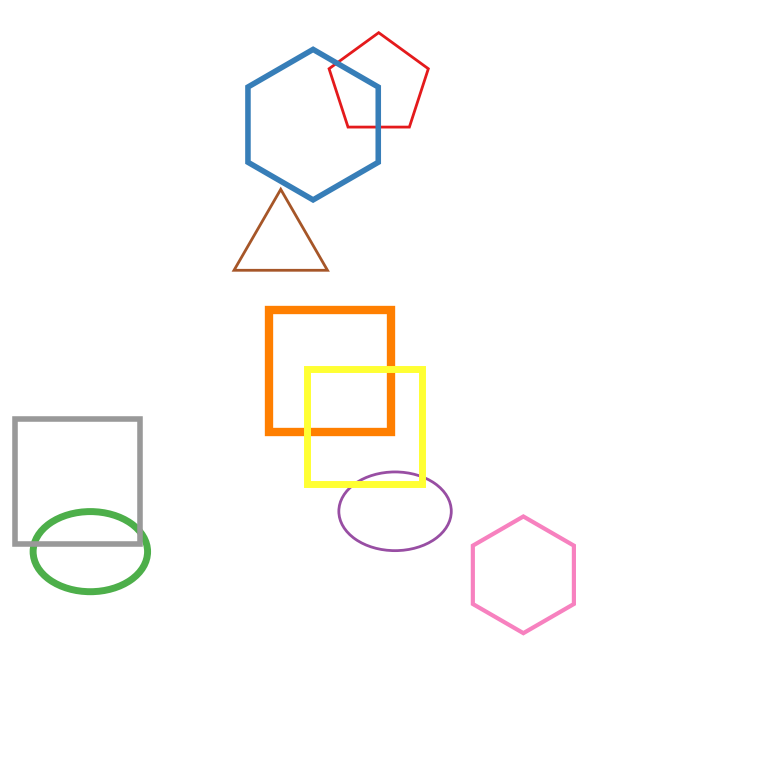[{"shape": "pentagon", "thickness": 1, "radius": 0.34, "center": [0.492, 0.89]}, {"shape": "hexagon", "thickness": 2, "radius": 0.49, "center": [0.407, 0.838]}, {"shape": "oval", "thickness": 2.5, "radius": 0.37, "center": [0.117, 0.284]}, {"shape": "oval", "thickness": 1, "radius": 0.37, "center": [0.513, 0.336]}, {"shape": "square", "thickness": 3, "radius": 0.4, "center": [0.428, 0.518]}, {"shape": "square", "thickness": 2.5, "radius": 0.37, "center": [0.474, 0.446]}, {"shape": "triangle", "thickness": 1, "radius": 0.35, "center": [0.365, 0.684]}, {"shape": "hexagon", "thickness": 1.5, "radius": 0.38, "center": [0.68, 0.253]}, {"shape": "square", "thickness": 2, "radius": 0.41, "center": [0.1, 0.375]}]